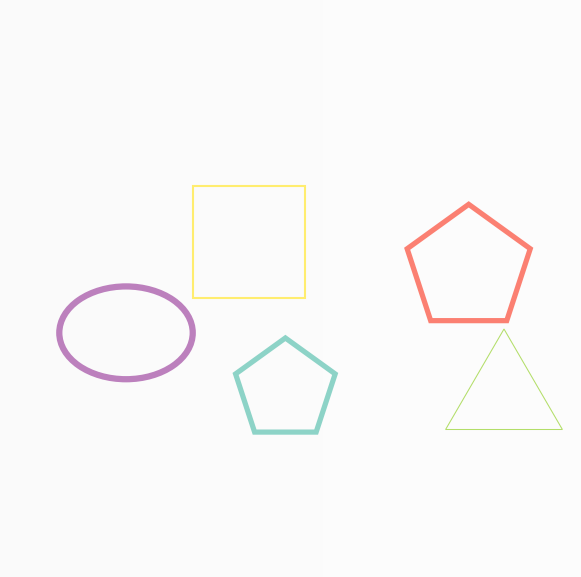[{"shape": "pentagon", "thickness": 2.5, "radius": 0.45, "center": [0.491, 0.324]}, {"shape": "pentagon", "thickness": 2.5, "radius": 0.56, "center": [0.806, 0.534]}, {"shape": "triangle", "thickness": 0.5, "radius": 0.58, "center": [0.867, 0.313]}, {"shape": "oval", "thickness": 3, "radius": 0.57, "center": [0.217, 0.423]}, {"shape": "square", "thickness": 1, "radius": 0.48, "center": [0.428, 0.58]}]